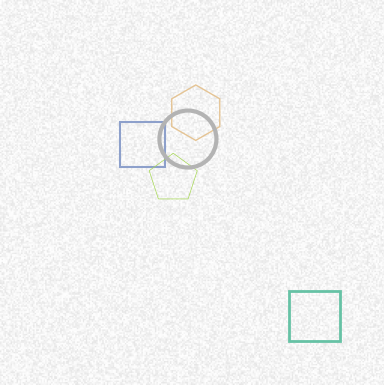[{"shape": "square", "thickness": 2, "radius": 0.33, "center": [0.817, 0.179]}, {"shape": "square", "thickness": 1.5, "radius": 0.29, "center": [0.37, 0.625]}, {"shape": "pentagon", "thickness": 0.5, "radius": 0.33, "center": [0.45, 0.536]}, {"shape": "hexagon", "thickness": 1, "radius": 0.36, "center": [0.508, 0.707]}, {"shape": "circle", "thickness": 3, "radius": 0.37, "center": [0.488, 0.639]}]